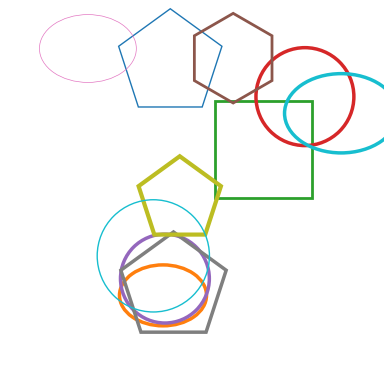[{"shape": "pentagon", "thickness": 1, "radius": 0.71, "center": [0.442, 0.836]}, {"shape": "oval", "thickness": 2.5, "radius": 0.57, "center": [0.423, 0.233]}, {"shape": "square", "thickness": 2, "radius": 0.63, "center": [0.685, 0.611]}, {"shape": "circle", "thickness": 2.5, "radius": 0.64, "center": [0.792, 0.749]}, {"shape": "circle", "thickness": 2.5, "radius": 0.58, "center": [0.428, 0.276]}, {"shape": "hexagon", "thickness": 2, "radius": 0.58, "center": [0.606, 0.849]}, {"shape": "oval", "thickness": 0.5, "radius": 0.63, "center": [0.228, 0.874]}, {"shape": "pentagon", "thickness": 2.5, "radius": 0.72, "center": [0.451, 0.254]}, {"shape": "pentagon", "thickness": 3, "radius": 0.56, "center": [0.467, 0.482]}, {"shape": "circle", "thickness": 1, "radius": 0.73, "center": [0.398, 0.335]}, {"shape": "oval", "thickness": 2.5, "radius": 0.74, "center": [0.886, 0.706]}]